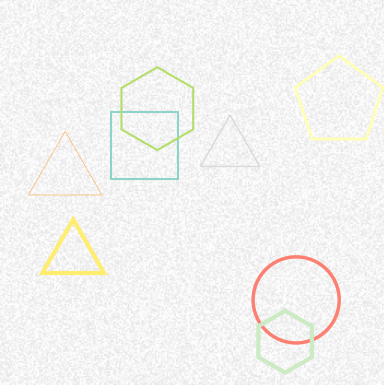[{"shape": "square", "thickness": 1.5, "radius": 0.44, "center": [0.375, 0.622]}, {"shape": "pentagon", "thickness": 2, "radius": 0.6, "center": [0.881, 0.736]}, {"shape": "circle", "thickness": 2.5, "radius": 0.56, "center": [0.769, 0.221]}, {"shape": "triangle", "thickness": 0.5, "radius": 0.55, "center": [0.169, 0.549]}, {"shape": "hexagon", "thickness": 1.5, "radius": 0.54, "center": [0.409, 0.718]}, {"shape": "triangle", "thickness": 1, "radius": 0.45, "center": [0.598, 0.612]}, {"shape": "hexagon", "thickness": 3, "radius": 0.4, "center": [0.741, 0.112]}, {"shape": "triangle", "thickness": 3, "radius": 0.46, "center": [0.19, 0.337]}]